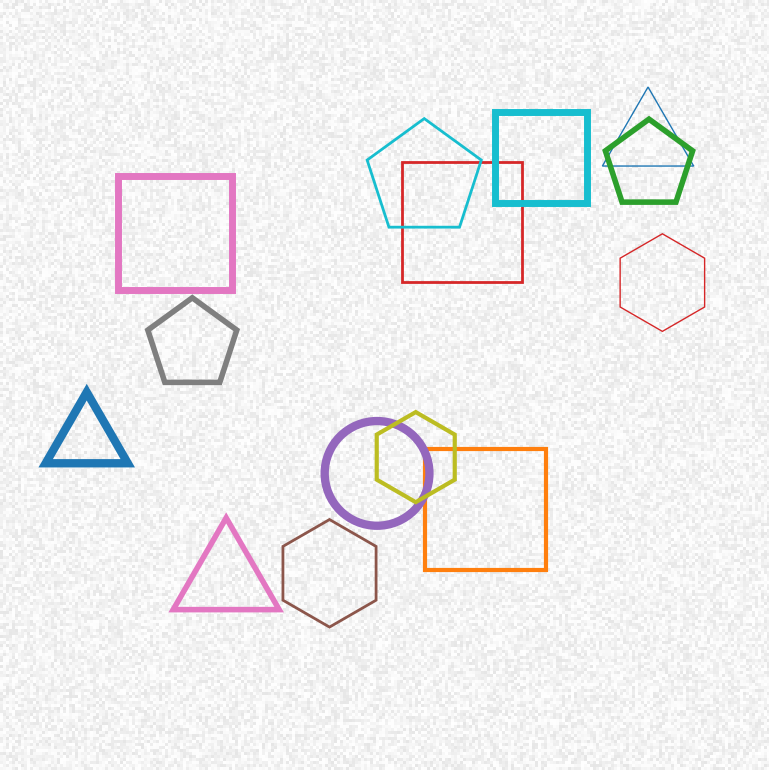[{"shape": "triangle", "thickness": 0.5, "radius": 0.34, "center": [0.842, 0.819]}, {"shape": "triangle", "thickness": 3, "radius": 0.31, "center": [0.113, 0.429]}, {"shape": "square", "thickness": 1.5, "radius": 0.39, "center": [0.631, 0.338]}, {"shape": "pentagon", "thickness": 2, "radius": 0.3, "center": [0.843, 0.786]}, {"shape": "hexagon", "thickness": 0.5, "radius": 0.32, "center": [0.86, 0.633]}, {"shape": "square", "thickness": 1, "radius": 0.39, "center": [0.6, 0.712]}, {"shape": "circle", "thickness": 3, "radius": 0.34, "center": [0.49, 0.385]}, {"shape": "hexagon", "thickness": 1, "radius": 0.35, "center": [0.428, 0.255]}, {"shape": "triangle", "thickness": 2, "radius": 0.4, "center": [0.294, 0.248]}, {"shape": "square", "thickness": 2.5, "radius": 0.37, "center": [0.227, 0.698]}, {"shape": "pentagon", "thickness": 2, "radius": 0.3, "center": [0.25, 0.553]}, {"shape": "hexagon", "thickness": 1.5, "radius": 0.29, "center": [0.54, 0.406]}, {"shape": "square", "thickness": 2.5, "radius": 0.3, "center": [0.703, 0.795]}, {"shape": "pentagon", "thickness": 1, "radius": 0.39, "center": [0.551, 0.768]}]